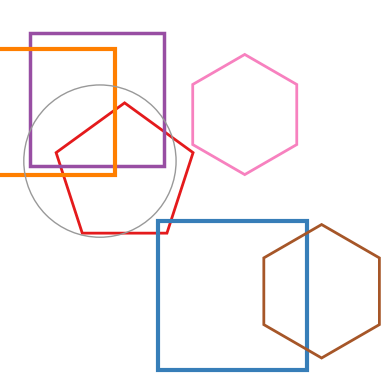[{"shape": "pentagon", "thickness": 2, "radius": 0.94, "center": [0.324, 0.546]}, {"shape": "square", "thickness": 3, "radius": 0.97, "center": [0.604, 0.232]}, {"shape": "square", "thickness": 2.5, "radius": 0.87, "center": [0.253, 0.742]}, {"shape": "square", "thickness": 3, "radius": 0.82, "center": [0.135, 0.71]}, {"shape": "hexagon", "thickness": 2, "radius": 0.87, "center": [0.835, 0.243]}, {"shape": "hexagon", "thickness": 2, "radius": 0.78, "center": [0.636, 0.703]}, {"shape": "circle", "thickness": 1, "radius": 0.99, "center": [0.26, 0.582]}]